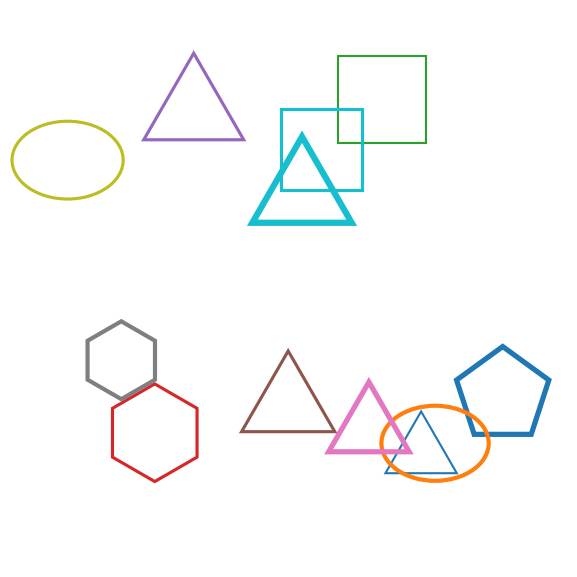[{"shape": "pentagon", "thickness": 2.5, "radius": 0.42, "center": [0.87, 0.315]}, {"shape": "triangle", "thickness": 1, "radius": 0.36, "center": [0.729, 0.215]}, {"shape": "oval", "thickness": 2, "radius": 0.46, "center": [0.753, 0.232]}, {"shape": "square", "thickness": 1, "radius": 0.38, "center": [0.662, 0.827]}, {"shape": "hexagon", "thickness": 1.5, "radius": 0.42, "center": [0.268, 0.25]}, {"shape": "triangle", "thickness": 1.5, "radius": 0.5, "center": [0.335, 0.807]}, {"shape": "triangle", "thickness": 1.5, "radius": 0.47, "center": [0.499, 0.298]}, {"shape": "triangle", "thickness": 2.5, "radius": 0.4, "center": [0.639, 0.257]}, {"shape": "hexagon", "thickness": 2, "radius": 0.34, "center": [0.21, 0.375]}, {"shape": "oval", "thickness": 1.5, "radius": 0.48, "center": [0.117, 0.722]}, {"shape": "triangle", "thickness": 3, "radius": 0.5, "center": [0.523, 0.663]}, {"shape": "square", "thickness": 1.5, "radius": 0.35, "center": [0.557, 0.74]}]